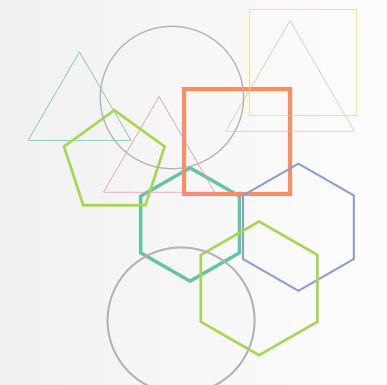[{"shape": "hexagon", "thickness": 2.5, "radius": 0.74, "center": [0.49, 0.417]}, {"shape": "triangle", "thickness": 0.5, "radius": 0.77, "center": [0.205, 0.712]}, {"shape": "square", "thickness": 3, "radius": 0.68, "center": [0.611, 0.633]}, {"shape": "hexagon", "thickness": 1.5, "radius": 0.83, "center": [0.77, 0.41]}, {"shape": "triangle", "thickness": 0.5, "radius": 0.83, "center": [0.41, 0.584]}, {"shape": "hexagon", "thickness": 2, "radius": 0.87, "center": [0.669, 0.251]}, {"shape": "pentagon", "thickness": 2, "radius": 0.68, "center": [0.295, 0.577]}, {"shape": "square", "thickness": 0.5, "radius": 0.69, "center": [0.781, 0.839]}, {"shape": "triangle", "thickness": 0.5, "radius": 0.96, "center": [0.749, 0.755]}, {"shape": "circle", "thickness": 1, "radius": 0.92, "center": [0.444, 0.747]}, {"shape": "circle", "thickness": 1.5, "radius": 0.95, "center": [0.467, 0.168]}]